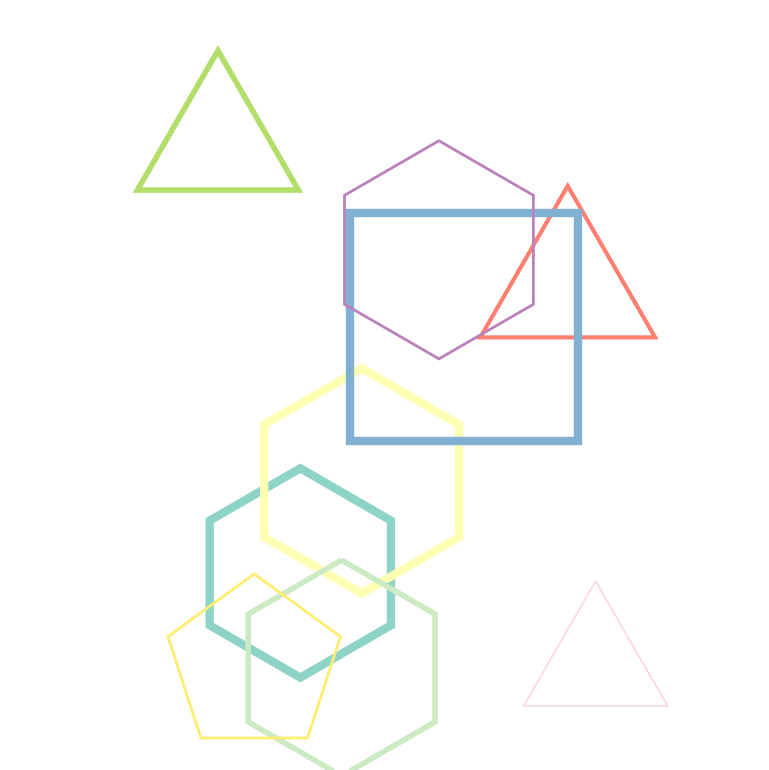[{"shape": "hexagon", "thickness": 3, "radius": 0.68, "center": [0.39, 0.256]}, {"shape": "hexagon", "thickness": 3, "radius": 0.73, "center": [0.47, 0.376]}, {"shape": "triangle", "thickness": 1.5, "radius": 0.66, "center": [0.737, 0.627]}, {"shape": "square", "thickness": 3, "radius": 0.74, "center": [0.603, 0.576]}, {"shape": "triangle", "thickness": 2, "radius": 0.6, "center": [0.283, 0.814]}, {"shape": "triangle", "thickness": 0.5, "radius": 0.54, "center": [0.774, 0.137]}, {"shape": "hexagon", "thickness": 1, "radius": 0.71, "center": [0.57, 0.676]}, {"shape": "hexagon", "thickness": 2, "radius": 0.7, "center": [0.444, 0.132]}, {"shape": "pentagon", "thickness": 1, "radius": 0.59, "center": [0.33, 0.137]}]